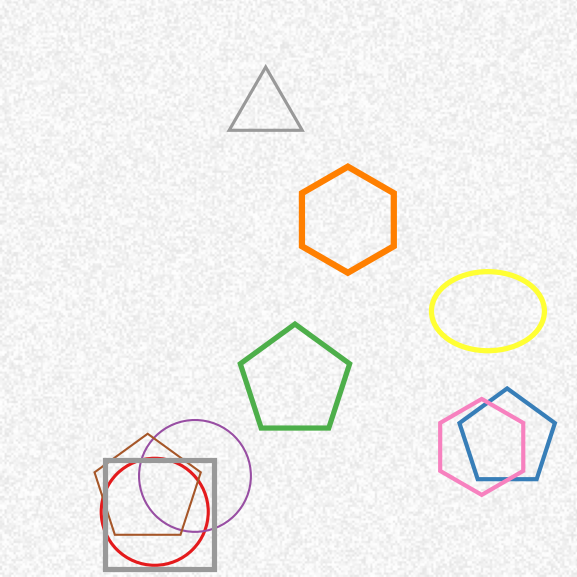[{"shape": "circle", "thickness": 1.5, "radius": 0.46, "center": [0.268, 0.113]}, {"shape": "pentagon", "thickness": 2, "radius": 0.43, "center": [0.878, 0.24]}, {"shape": "pentagon", "thickness": 2.5, "radius": 0.5, "center": [0.511, 0.338]}, {"shape": "circle", "thickness": 1, "radius": 0.48, "center": [0.338, 0.175]}, {"shape": "hexagon", "thickness": 3, "radius": 0.46, "center": [0.602, 0.619]}, {"shape": "oval", "thickness": 2.5, "radius": 0.49, "center": [0.845, 0.46]}, {"shape": "pentagon", "thickness": 1, "radius": 0.48, "center": [0.256, 0.151]}, {"shape": "hexagon", "thickness": 2, "radius": 0.42, "center": [0.834, 0.225]}, {"shape": "square", "thickness": 2.5, "radius": 0.47, "center": [0.276, 0.108]}, {"shape": "triangle", "thickness": 1.5, "radius": 0.36, "center": [0.46, 0.81]}]